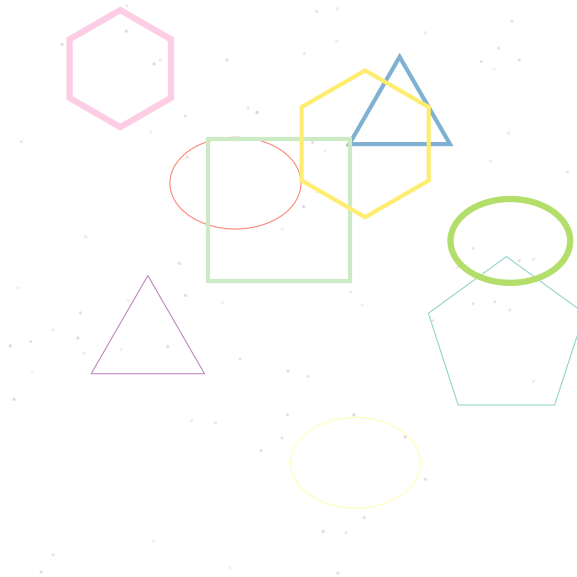[{"shape": "pentagon", "thickness": 0.5, "radius": 0.71, "center": [0.877, 0.413]}, {"shape": "oval", "thickness": 0.5, "radius": 0.56, "center": [0.616, 0.198]}, {"shape": "oval", "thickness": 0.5, "radius": 0.57, "center": [0.408, 0.682]}, {"shape": "triangle", "thickness": 2, "radius": 0.5, "center": [0.692, 0.8]}, {"shape": "oval", "thickness": 3, "radius": 0.52, "center": [0.884, 0.582]}, {"shape": "hexagon", "thickness": 3, "radius": 0.51, "center": [0.208, 0.88]}, {"shape": "triangle", "thickness": 0.5, "radius": 0.57, "center": [0.256, 0.409]}, {"shape": "square", "thickness": 2, "radius": 0.61, "center": [0.484, 0.636]}, {"shape": "hexagon", "thickness": 2, "radius": 0.64, "center": [0.632, 0.75]}]